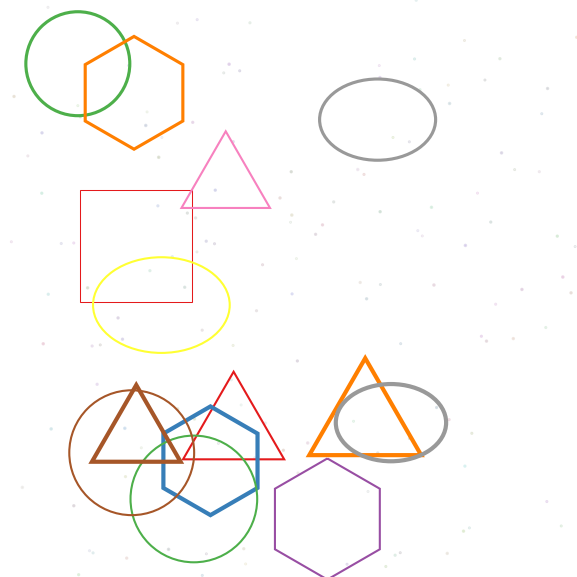[{"shape": "square", "thickness": 0.5, "radius": 0.49, "center": [0.236, 0.573]}, {"shape": "triangle", "thickness": 1, "radius": 0.51, "center": [0.405, 0.254]}, {"shape": "hexagon", "thickness": 2, "radius": 0.47, "center": [0.364, 0.201]}, {"shape": "circle", "thickness": 1.5, "radius": 0.45, "center": [0.135, 0.889]}, {"shape": "circle", "thickness": 1, "radius": 0.55, "center": [0.336, 0.135]}, {"shape": "hexagon", "thickness": 1, "radius": 0.52, "center": [0.567, 0.1]}, {"shape": "triangle", "thickness": 2, "radius": 0.56, "center": [0.632, 0.267]}, {"shape": "hexagon", "thickness": 1.5, "radius": 0.49, "center": [0.232, 0.838]}, {"shape": "oval", "thickness": 1, "radius": 0.59, "center": [0.279, 0.471]}, {"shape": "triangle", "thickness": 2, "radius": 0.44, "center": [0.236, 0.244]}, {"shape": "circle", "thickness": 1, "radius": 0.54, "center": [0.228, 0.215]}, {"shape": "triangle", "thickness": 1, "radius": 0.44, "center": [0.391, 0.683]}, {"shape": "oval", "thickness": 2, "radius": 0.48, "center": [0.677, 0.267]}, {"shape": "oval", "thickness": 1.5, "radius": 0.5, "center": [0.654, 0.792]}]